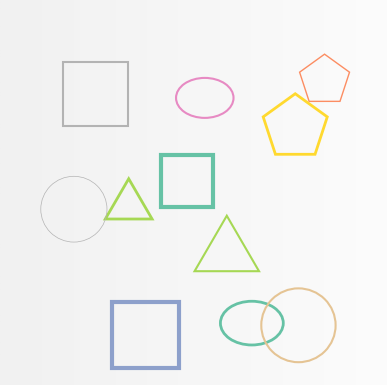[{"shape": "oval", "thickness": 2, "radius": 0.41, "center": [0.65, 0.161]}, {"shape": "square", "thickness": 3, "radius": 0.34, "center": [0.483, 0.53]}, {"shape": "pentagon", "thickness": 1, "radius": 0.34, "center": [0.838, 0.792]}, {"shape": "square", "thickness": 3, "radius": 0.43, "center": [0.375, 0.131]}, {"shape": "oval", "thickness": 1.5, "radius": 0.37, "center": [0.528, 0.746]}, {"shape": "triangle", "thickness": 2, "radius": 0.35, "center": [0.332, 0.466]}, {"shape": "triangle", "thickness": 1.5, "radius": 0.48, "center": [0.585, 0.344]}, {"shape": "pentagon", "thickness": 2, "radius": 0.43, "center": [0.762, 0.67]}, {"shape": "circle", "thickness": 1.5, "radius": 0.48, "center": [0.77, 0.155]}, {"shape": "circle", "thickness": 0.5, "radius": 0.43, "center": [0.191, 0.457]}, {"shape": "square", "thickness": 1.5, "radius": 0.42, "center": [0.248, 0.756]}]